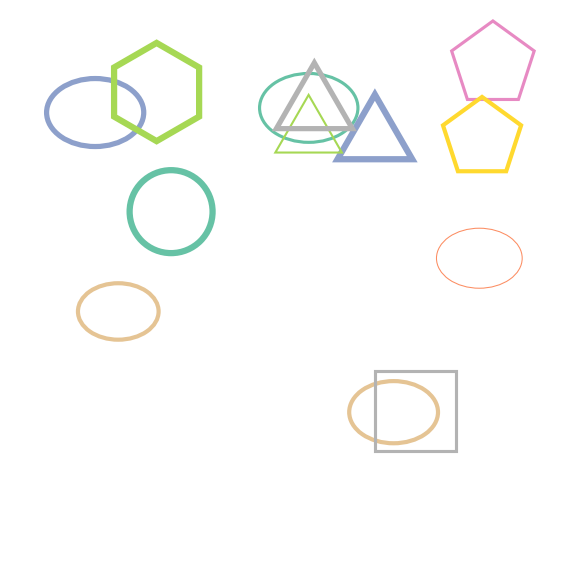[{"shape": "oval", "thickness": 1.5, "radius": 0.43, "center": [0.535, 0.812]}, {"shape": "circle", "thickness": 3, "radius": 0.36, "center": [0.296, 0.633]}, {"shape": "oval", "thickness": 0.5, "radius": 0.37, "center": [0.83, 0.552]}, {"shape": "triangle", "thickness": 3, "radius": 0.37, "center": [0.649, 0.761]}, {"shape": "oval", "thickness": 2.5, "radius": 0.42, "center": [0.165, 0.804]}, {"shape": "pentagon", "thickness": 1.5, "radius": 0.38, "center": [0.854, 0.888]}, {"shape": "hexagon", "thickness": 3, "radius": 0.43, "center": [0.271, 0.84]}, {"shape": "triangle", "thickness": 1, "radius": 0.33, "center": [0.534, 0.768]}, {"shape": "pentagon", "thickness": 2, "radius": 0.36, "center": [0.835, 0.76]}, {"shape": "oval", "thickness": 2, "radius": 0.38, "center": [0.682, 0.285]}, {"shape": "oval", "thickness": 2, "radius": 0.35, "center": [0.205, 0.46]}, {"shape": "triangle", "thickness": 2.5, "radius": 0.38, "center": [0.544, 0.814]}, {"shape": "square", "thickness": 1.5, "radius": 0.35, "center": [0.719, 0.288]}]